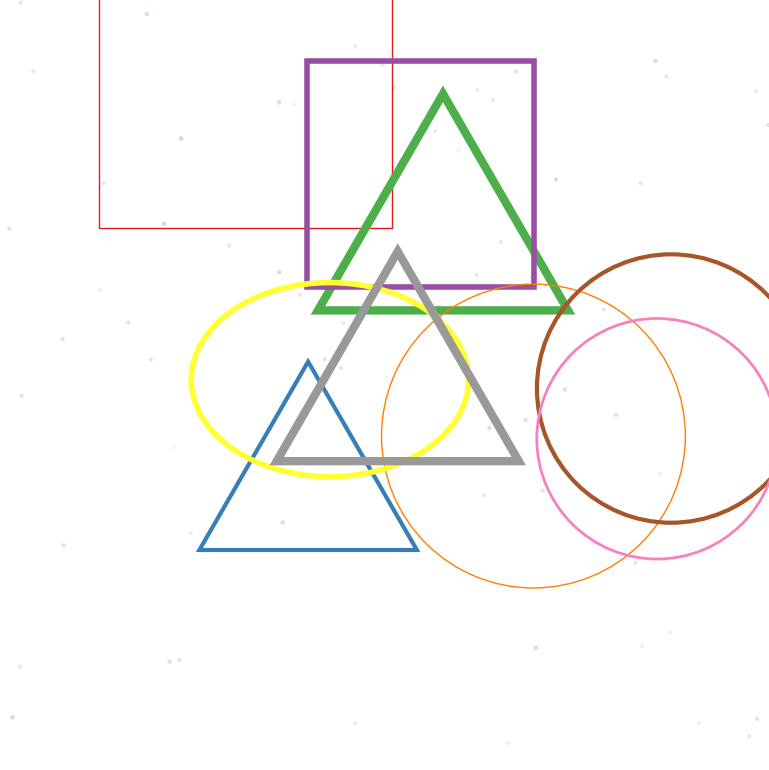[{"shape": "square", "thickness": 0.5, "radius": 0.95, "center": [0.319, 0.894]}, {"shape": "triangle", "thickness": 1.5, "radius": 0.82, "center": [0.4, 0.367]}, {"shape": "triangle", "thickness": 3, "radius": 0.94, "center": [0.575, 0.691]}, {"shape": "square", "thickness": 2, "radius": 0.74, "center": [0.546, 0.774]}, {"shape": "circle", "thickness": 0.5, "radius": 0.99, "center": [0.693, 0.434]}, {"shape": "oval", "thickness": 2, "radius": 0.9, "center": [0.428, 0.507]}, {"shape": "circle", "thickness": 1.5, "radius": 0.87, "center": [0.872, 0.495]}, {"shape": "circle", "thickness": 1, "radius": 0.78, "center": [0.853, 0.43]}, {"shape": "triangle", "thickness": 3, "radius": 0.91, "center": [0.517, 0.492]}]